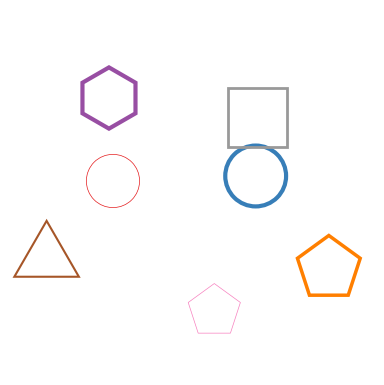[{"shape": "circle", "thickness": 0.5, "radius": 0.35, "center": [0.293, 0.53]}, {"shape": "circle", "thickness": 3, "radius": 0.4, "center": [0.664, 0.543]}, {"shape": "hexagon", "thickness": 3, "radius": 0.4, "center": [0.283, 0.745]}, {"shape": "pentagon", "thickness": 2.5, "radius": 0.43, "center": [0.854, 0.303]}, {"shape": "triangle", "thickness": 1.5, "radius": 0.48, "center": [0.121, 0.33]}, {"shape": "pentagon", "thickness": 0.5, "radius": 0.36, "center": [0.557, 0.192]}, {"shape": "square", "thickness": 2, "radius": 0.38, "center": [0.669, 0.696]}]